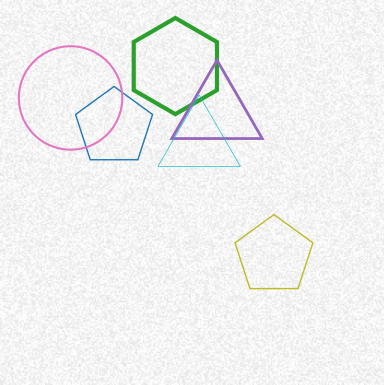[{"shape": "pentagon", "thickness": 1, "radius": 0.53, "center": [0.296, 0.67]}, {"shape": "hexagon", "thickness": 3, "radius": 0.62, "center": [0.455, 0.828]}, {"shape": "triangle", "thickness": 2, "radius": 0.68, "center": [0.564, 0.708]}, {"shape": "circle", "thickness": 1.5, "radius": 0.67, "center": [0.183, 0.746]}, {"shape": "pentagon", "thickness": 1, "radius": 0.53, "center": [0.712, 0.336]}, {"shape": "triangle", "thickness": 0.5, "radius": 0.62, "center": [0.517, 0.63]}]